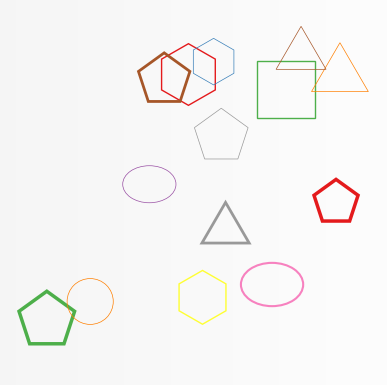[{"shape": "pentagon", "thickness": 2.5, "radius": 0.3, "center": [0.867, 0.474]}, {"shape": "hexagon", "thickness": 1, "radius": 0.4, "center": [0.486, 0.806]}, {"shape": "hexagon", "thickness": 0.5, "radius": 0.3, "center": [0.551, 0.84]}, {"shape": "pentagon", "thickness": 2.5, "radius": 0.38, "center": [0.121, 0.168]}, {"shape": "square", "thickness": 1, "radius": 0.38, "center": [0.739, 0.767]}, {"shape": "oval", "thickness": 0.5, "radius": 0.34, "center": [0.385, 0.521]}, {"shape": "circle", "thickness": 0.5, "radius": 0.3, "center": [0.233, 0.217]}, {"shape": "triangle", "thickness": 0.5, "radius": 0.42, "center": [0.877, 0.804]}, {"shape": "hexagon", "thickness": 1, "radius": 0.35, "center": [0.523, 0.228]}, {"shape": "pentagon", "thickness": 2, "radius": 0.35, "center": [0.424, 0.793]}, {"shape": "triangle", "thickness": 0.5, "radius": 0.37, "center": [0.777, 0.857]}, {"shape": "oval", "thickness": 1.5, "radius": 0.4, "center": [0.702, 0.261]}, {"shape": "pentagon", "thickness": 0.5, "radius": 0.36, "center": [0.571, 0.646]}, {"shape": "triangle", "thickness": 2, "radius": 0.35, "center": [0.582, 0.404]}]